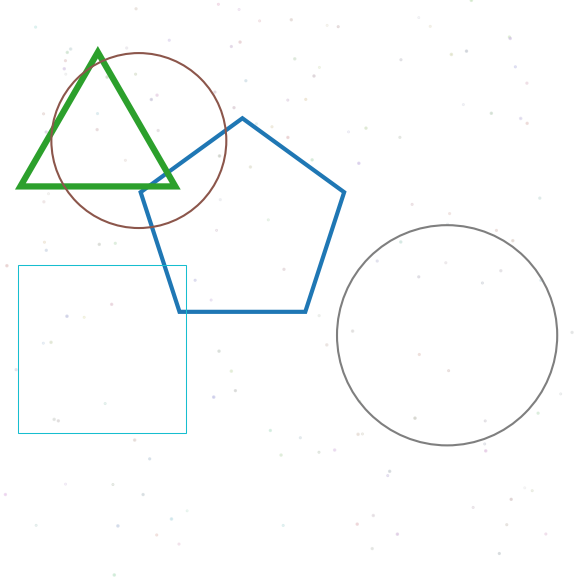[{"shape": "pentagon", "thickness": 2, "radius": 0.93, "center": [0.42, 0.609]}, {"shape": "triangle", "thickness": 3, "radius": 0.77, "center": [0.169, 0.754]}, {"shape": "circle", "thickness": 1, "radius": 0.76, "center": [0.24, 0.756]}, {"shape": "circle", "thickness": 1, "radius": 0.95, "center": [0.774, 0.419]}, {"shape": "square", "thickness": 0.5, "radius": 0.73, "center": [0.177, 0.395]}]